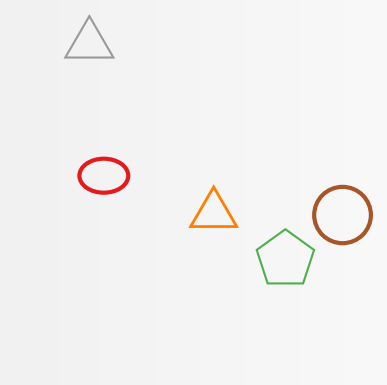[{"shape": "oval", "thickness": 3, "radius": 0.32, "center": [0.268, 0.544]}, {"shape": "pentagon", "thickness": 1.5, "radius": 0.39, "center": [0.736, 0.327]}, {"shape": "triangle", "thickness": 2, "radius": 0.34, "center": [0.551, 0.446]}, {"shape": "circle", "thickness": 3, "radius": 0.37, "center": [0.884, 0.441]}, {"shape": "triangle", "thickness": 1.5, "radius": 0.36, "center": [0.231, 0.886]}]